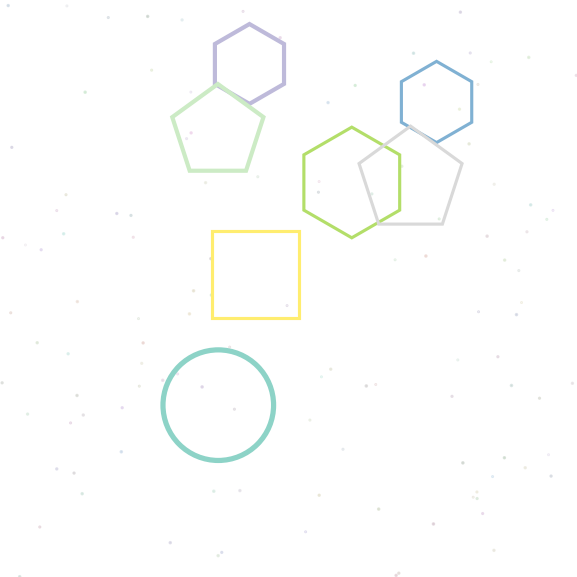[{"shape": "circle", "thickness": 2.5, "radius": 0.48, "center": [0.378, 0.298]}, {"shape": "hexagon", "thickness": 2, "radius": 0.35, "center": [0.432, 0.888]}, {"shape": "hexagon", "thickness": 1.5, "radius": 0.35, "center": [0.756, 0.823]}, {"shape": "hexagon", "thickness": 1.5, "radius": 0.48, "center": [0.609, 0.683]}, {"shape": "pentagon", "thickness": 1.5, "radius": 0.47, "center": [0.711, 0.687]}, {"shape": "pentagon", "thickness": 2, "radius": 0.42, "center": [0.377, 0.771]}, {"shape": "square", "thickness": 1.5, "radius": 0.38, "center": [0.443, 0.524]}]